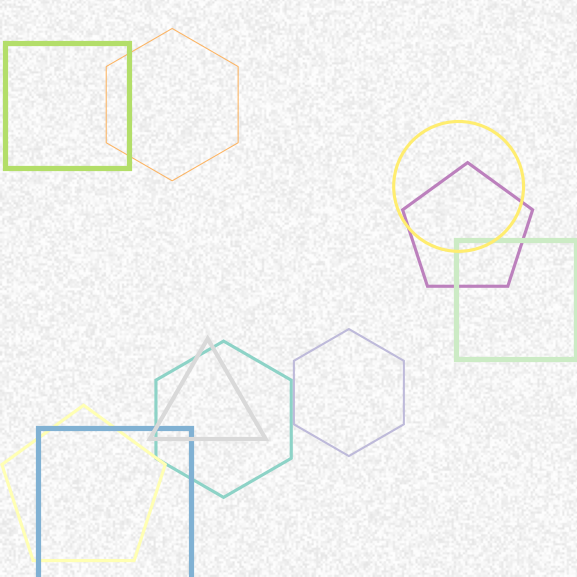[{"shape": "hexagon", "thickness": 1.5, "radius": 0.68, "center": [0.387, 0.273]}, {"shape": "pentagon", "thickness": 1.5, "radius": 0.74, "center": [0.145, 0.149]}, {"shape": "hexagon", "thickness": 1, "radius": 0.55, "center": [0.604, 0.319]}, {"shape": "square", "thickness": 2.5, "radius": 0.66, "center": [0.198, 0.125]}, {"shape": "hexagon", "thickness": 0.5, "radius": 0.66, "center": [0.298, 0.818]}, {"shape": "square", "thickness": 2.5, "radius": 0.54, "center": [0.116, 0.817]}, {"shape": "triangle", "thickness": 2, "radius": 0.58, "center": [0.36, 0.297]}, {"shape": "pentagon", "thickness": 1.5, "radius": 0.59, "center": [0.81, 0.599]}, {"shape": "square", "thickness": 2.5, "radius": 0.52, "center": [0.893, 0.481]}, {"shape": "circle", "thickness": 1.5, "radius": 0.56, "center": [0.794, 0.676]}]